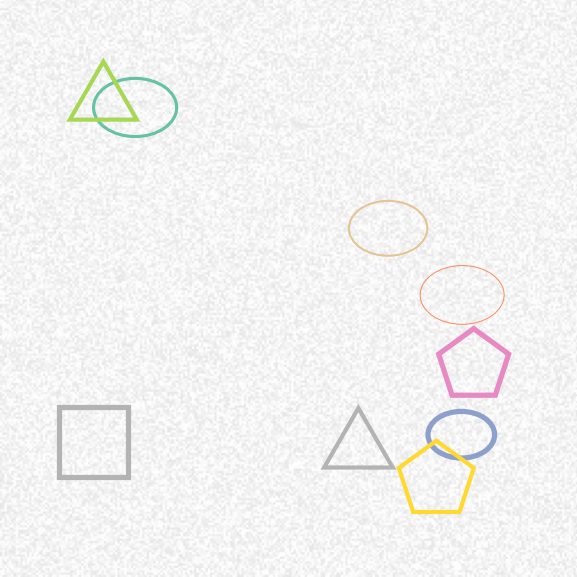[{"shape": "oval", "thickness": 1.5, "radius": 0.36, "center": [0.234, 0.813]}, {"shape": "oval", "thickness": 0.5, "radius": 0.36, "center": [0.8, 0.488]}, {"shape": "oval", "thickness": 2.5, "radius": 0.29, "center": [0.799, 0.246]}, {"shape": "pentagon", "thickness": 2.5, "radius": 0.32, "center": [0.82, 0.366]}, {"shape": "triangle", "thickness": 2, "radius": 0.33, "center": [0.179, 0.825]}, {"shape": "pentagon", "thickness": 2, "radius": 0.34, "center": [0.756, 0.168]}, {"shape": "oval", "thickness": 1, "radius": 0.34, "center": [0.672, 0.604]}, {"shape": "square", "thickness": 2.5, "radius": 0.3, "center": [0.162, 0.234]}, {"shape": "triangle", "thickness": 2, "radius": 0.34, "center": [0.621, 0.224]}]